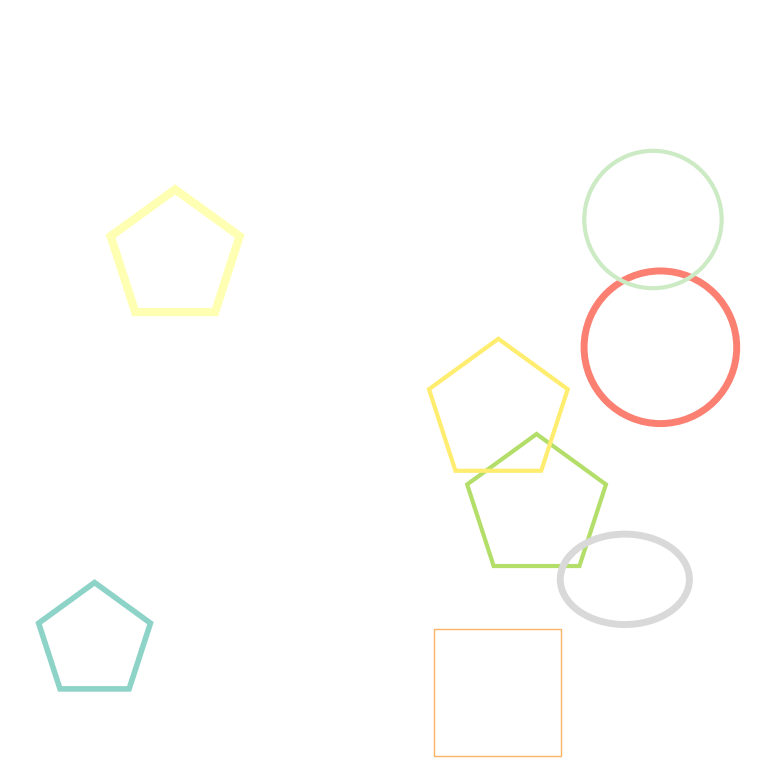[{"shape": "pentagon", "thickness": 2, "radius": 0.38, "center": [0.123, 0.167]}, {"shape": "pentagon", "thickness": 3, "radius": 0.44, "center": [0.227, 0.666]}, {"shape": "circle", "thickness": 2.5, "radius": 0.5, "center": [0.858, 0.549]}, {"shape": "square", "thickness": 0.5, "radius": 0.41, "center": [0.646, 0.1]}, {"shape": "pentagon", "thickness": 1.5, "radius": 0.47, "center": [0.697, 0.342]}, {"shape": "oval", "thickness": 2.5, "radius": 0.42, "center": [0.811, 0.248]}, {"shape": "circle", "thickness": 1.5, "radius": 0.45, "center": [0.848, 0.715]}, {"shape": "pentagon", "thickness": 1.5, "radius": 0.47, "center": [0.647, 0.465]}]